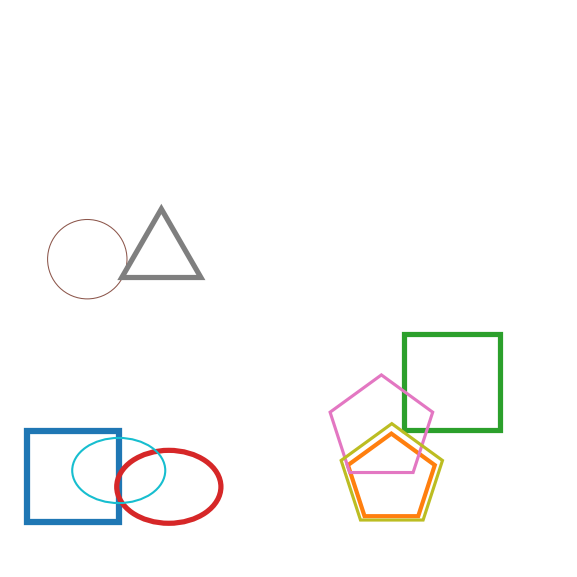[{"shape": "square", "thickness": 3, "radius": 0.39, "center": [0.126, 0.175]}, {"shape": "pentagon", "thickness": 2, "radius": 0.4, "center": [0.678, 0.169]}, {"shape": "square", "thickness": 2.5, "radius": 0.42, "center": [0.783, 0.338]}, {"shape": "oval", "thickness": 2.5, "radius": 0.45, "center": [0.292, 0.156]}, {"shape": "circle", "thickness": 0.5, "radius": 0.34, "center": [0.151, 0.55]}, {"shape": "pentagon", "thickness": 1.5, "radius": 0.47, "center": [0.66, 0.257]}, {"shape": "triangle", "thickness": 2.5, "radius": 0.4, "center": [0.279, 0.558]}, {"shape": "pentagon", "thickness": 1.5, "radius": 0.46, "center": [0.678, 0.173]}, {"shape": "oval", "thickness": 1, "radius": 0.4, "center": [0.206, 0.184]}]